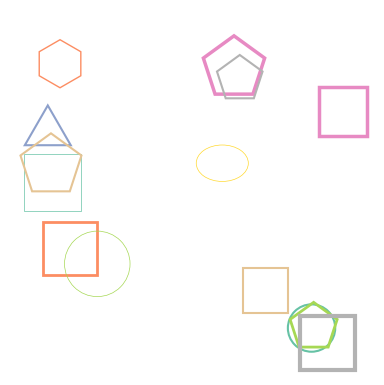[{"shape": "circle", "thickness": 1.5, "radius": 0.31, "center": [0.809, 0.148]}, {"shape": "square", "thickness": 0.5, "radius": 0.37, "center": [0.137, 0.526]}, {"shape": "hexagon", "thickness": 1, "radius": 0.31, "center": [0.156, 0.834]}, {"shape": "square", "thickness": 2, "radius": 0.35, "center": [0.182, 0.356]}, {"shape": "triangle", "thickness": 1.5, "radius": 0.34, "center": [0.124, 0.657]}, {"shape": "square", "thickness": 2.5, "radius": 0.31, "center": [0.891, 0.71]}, {"shape": "pentagon", "thickness": 2.5, "radius": 0.42, "center": [0.608, 0.823]}, {"shape": "pentagon", "thickness": 2, "radius": 0.32, "center": [0.815, 0.15]}, {"shape": "circle", "thickness": 0.5, "radius": 0.43, "center": [0.253, 0.315]}, {"shape": "oval", "thickness": 0.5, "radius": 0.34, "center": [0.577, 0.576]}, {"shape": "pentagon", "thickness": 1.5, "radius": 0.42, "center": [0.132, 0.57]}, {"shape": "square", "thickness": 1.5, "radius": 0.29, "center": [0.689, 0.245]}, {"shape": "square", "thickness": 3, "radius": 0.35, "center": [0.851, 0.11]}, {"shape": "pentagon", "thickness": 1.5, "radius": 0.31, "center": [0.623, 0.795]}]